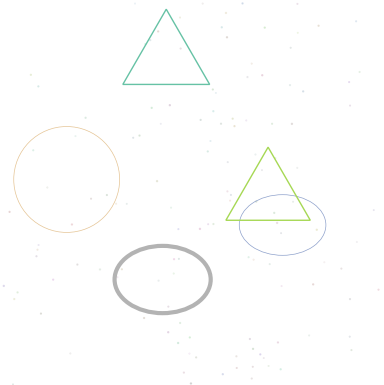[{"shape": "triangle", "thickness": 1, "radius": 0.65, "center": [0.432, 0.846]}, {"shape": "oval", "thickness": 0.5, "radius": 0.56, "center": [0.734, 0.416]}, {"shape": "triangle", "thickness": 1, "radius": 0.63, "center": [0.696, 0.491]}, {"shape": "circle", "thickness": 0.5, "radius": 0.69, "center": [0.173, 0.534]}, {"shape": "oval", "thickness": 3, "radius": 0.62, "center": [0.422, 0.274]}]